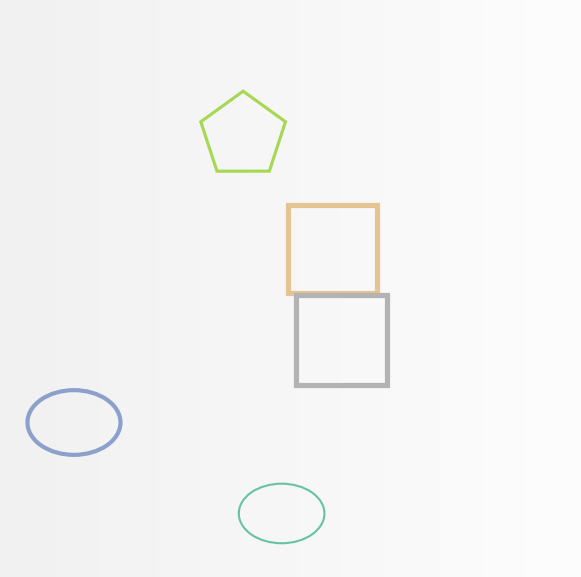[{"shape": "oval", "thickness": 1, "radius": 0.37, "center": [0.485, 0.11]}, {"shape": "oval", "thickness": 2, "radius": 0.4, "center": [0.127, 0.268]}, {"shape": "pentagon", "thickness": 1.5, "radius": 0.38, "center": [0.418, 0.765]}, {"shape": "square", "thickness": 2.5, "radius": 0.38, "center": [0.572, 0.568]}, {"shape": "square", "thickness": 2.5, "radius": 0.39, "center": [0.588, 0.41]}]